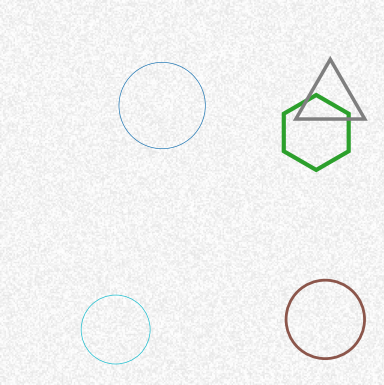[{"shape": "circle", "thickness": 0.5, "radius": 0.56, "center": [0.421, 0.726]}, {"shape": "hexagon", "thickness": 3, "radius": 0.49, "center": [0.821, 0.656]}, {"shape": "circle", "thickness": 2, "radius": 0.51, "center": [0.845, 0.17]}, {"shape": "triangle", "thickness": 2.5, "radius": 0.52, "center": [0.858, 0.743]}, {"shape": "circle", "thickness": 0.5, "radius": 0.45, "center": [0.3, 0.144]}]